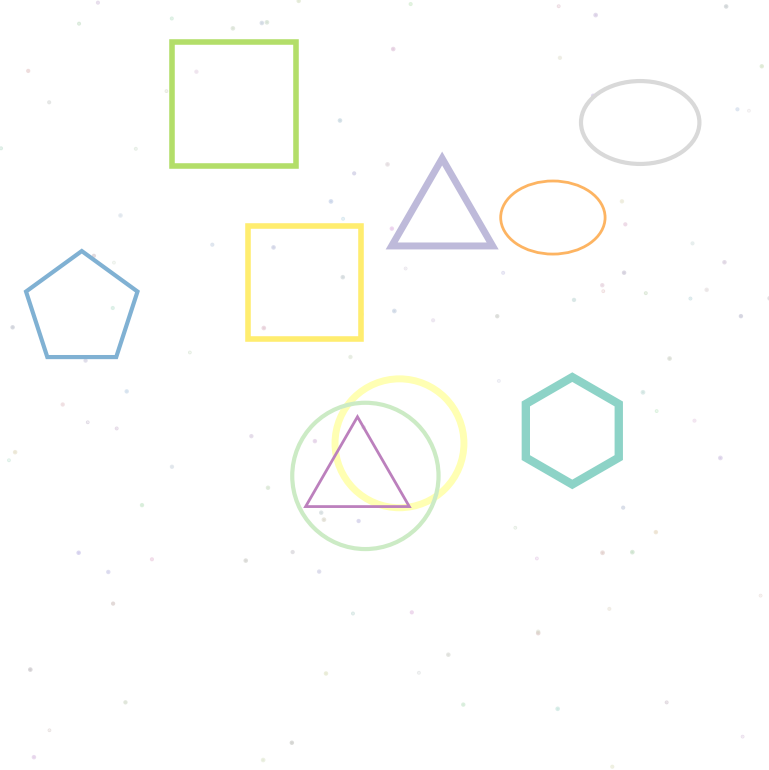[{"shape": "hexagon", "thickness": 3, "radius": 0.35, "center": [0.743, 0.441]}, {"shape": "circle", "thickness": 2.5, "radius": 0.42, "center": [0.519, 0.424]}, {"shape": "triangle", "thickness": 2.5, "radius": 0.38, "center": [0.574, 0.718]}, {"shape": "pentagon", "thickness": 1.5, "radius": 0.38, "center": [0.106, 0.598]}, {"shape": "oval", "thickness": 1, "radius": 0.34, "center": [0.718, 0.717]}, {"shape": "square", "thickness": 2, "radius": 0.4, "center": [0.304, 0.865]}, {"shape": "oval", "thickness": 1.5, "radius": 0.38, "center": [0.831, 0.841]}, {"shape": "triangle", "thickness": 1, "radius": 0.39, "center": [0.464, 0.381]}, {"shape": "circle", "thickness": 1.5, "radius": 0.48, "center": [0.475, 0.382]}, {"shape": "square", "thickness": 2, "radius": 0.37, "center": [0.395, 0.633]}]